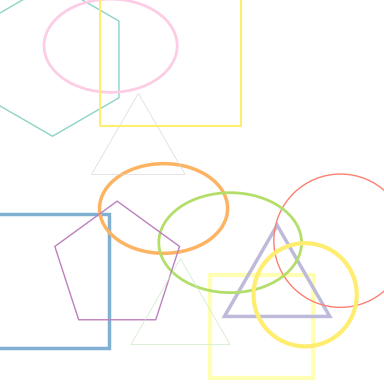[{"shape": "hexagon", "thickness": 1, "radius": 1.0, "center": [0.136, 0.846]}, {"shape": "square", "thickness": 3, "radius": 0.67, "center": [0.679, 0.151]}, {"shape": "triangle", "thickness": 2.5, "radius": 0.79, "center": [0.72, 0.257]}, {"shape": "circle", "thickness": 1, "radius": 0.87, "center": [0.884, 0.375]}, {"shape": "square", "thickness": 2.5, "radius": 0.87, "center": [0.108, 0.27]}, {"shape": "oval", "thickness": 2.5, "radius": 0.83, "center": [0.425, 0.459]}, {"shape": "oval", "thickness": 2, "radius": 0.93, "center": [0.598, 0.37]}, {"shape": "oval", "thickness": 2, "radius": 0.86, "center": [0.287, 0.881]}, {"shape": "triangle", "thickness": 0.5, "radius": 0.7, "center": [0.359, 0.617]}, {"shape": "pentagon", "thickness": 1, "radius": 0.85, "center": [0.304, 0.307]}, {"shape": "triangle", "thickness": 0.5, "radius": 0.74, "center": [0.469, 0.179]}, {"shape": "square", "thickness": 1.5, "radius": 0.91, "center": [0.443, 0.854]}, {"shape": "circle", "thickness": 3, "radius": 0.67, "center": [0.793, 0.234]}]